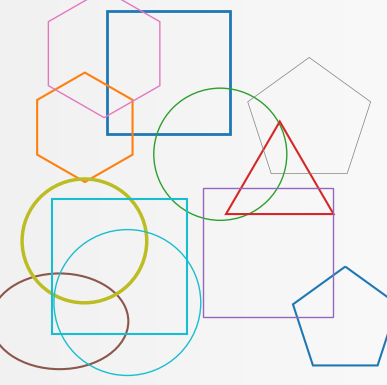[{"shape": "pentagon", "thickness": 1.5, "radius": 0.71, "center": [0.891, 0.166]}, {"shape": "square", "thickness": 2, "radius": 0.79, "center": [0.434, 0.812]}, {"shape": "hexagon", "thickness": 1.5, "radius": 0.71, "center": [0.219, 0.669]}, {"shape": "circle", "thickness": 1, "radius": 0.86, "center": [0.569, 0.599]}, {"shape": "triangle", "thickness": 1.5, "radius": 0.8, "center": [0.722, 0.524]}, {"shape": "square", "thickness": 1, "radius": 0.84, "center": [0.691, 0.343]}, {"shape": "oval", "thickness": 1.5, "radius": 0.89, "center": [0.154, 0.165]}, {"shape": "hexagon", "thickness": 1, "radius": 0.83, "center": [0.269, 0.861]}, {"shape": "pentagon", "thickness": 0.5, "radius": 0.83, "center": [0.798, 0.684]}, {"shape": "circle", "thickness": 2.5, "radius": 0.8, "center": [0.218, 0.374]}, {"shape": "square", "thickness": 1.5, "radius": 0.88, "center": [0.308, 0.307]}, {"shape": "circle", "thickness": 1, "radius": 0.95, "center": [0.329, 0.214]}]